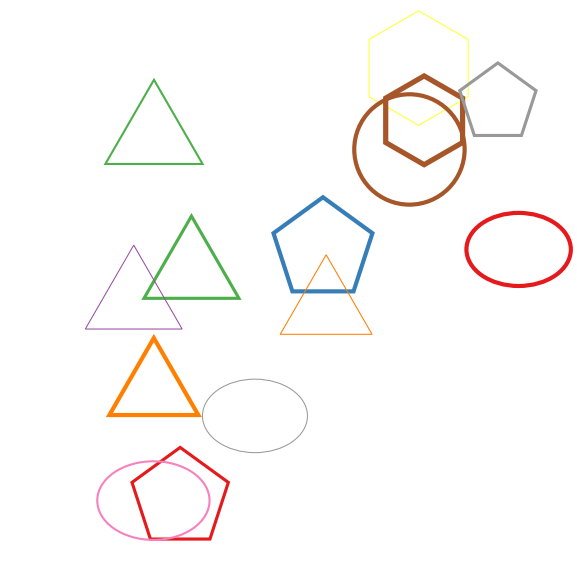[{"shape": "oval", "thickness": 2, "radius": 0.45, "center": [0.898, 0.567]}, {"shape": "pentagon", "thickness": 1.5, "radius": 0.44, "center": [0.312, 0.137]}, {"shape": "pentagon", "thickness": 2, "radius": 0.45, "center": [0.559, 0.567]}, {"shape": "triangle", "thickness": 1, "radius": 0.49, "center": [0.267, 0.764]}, {"shape": "triangle", "thickness": 1.5, "radius": 0.47, "center": [0.332, 0.53]}, {"shape": "triangle", "thickness": 0.5, "radius": 0.48, "center": [0.232, 0.478]}, {"shape": "triangle", "thickness": 2, "radius": 0.44, "center": [0.266, 0.325]}, {"shape": "triangle", "thickness": 0.5, "radius": 0.46, "center": [0.565, 0.466]}, {"shape": "hexagon", "thickness": 0.5, "radius": 0.5, "center": [0.725, 0.881]}, {"shape": "circle", "thickness": 2, "radius": 0.48, "center": [0.709, 0.74]}, {"shape": "hexagon", "thickness": 2.5, "radius": 0.38, "center": [0.734, 0.791]}, {"shape": "oval", "thickness": 1, "radius": 0.49, "center": [0.266, 0.132]}, {"shape": "pentagon", "thickness": 1.5, "radius": 0.35, "center": [0.862, 0.821]}, {"shape": "oval", "thickness": 0.5, "radius": 0.45, "center": [0.441, 0.279]}]